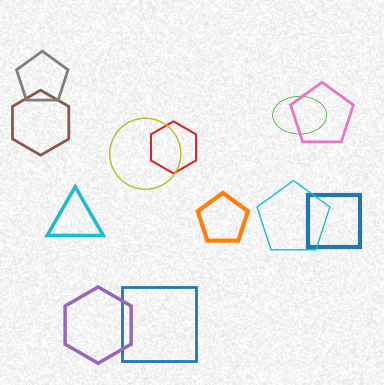[{"shape": "square", "thickness": 3, "radius": 0.34, "center": [0.867, 0.425]}, {"shape": "square", "thickness": 2, "radius": 0.48, "center": [0.413, 0.158]}, {"shape": "pentagon", "thickness": 3, "radius": 0.34, "center": [0.579, 0.43]}, {"shape": "oval", "thickness": 0.5, "radius": 0.35, "center": [0.778, 0.701]}, {"shape": "hexagon", "thickness": 1.5, "radius": 0.34, "center": [0.451, 0.617]}, {"shape": "hexagon", "thickness": 2.5, "radius": 0.5, "center": [0.255, 0.156]}, {"shape": "hexagon", "thickness": 2, "radius": 0.42, "center": [0.106, 0.681]}, {"shape": "pentagon", "thickness": 2, "radius": 0.43, "center": [0.836, 0.701]}, {"shape": "pentagon", "thickness": 2, "radius": 0.35, "center": [0.11, 0.797]}, {"shape": "circle", "thickness": 1, "radius": 0.46, "center": [0.377, 0.601]}, {"shape": "triangle", "thickness": 2.5, "radius": 0.42, "center": [0.195, 0.431]}, {"shape": "pentagon", "thickness": 1, "radius": 0.5, "center": [0.762, 0.432]}]